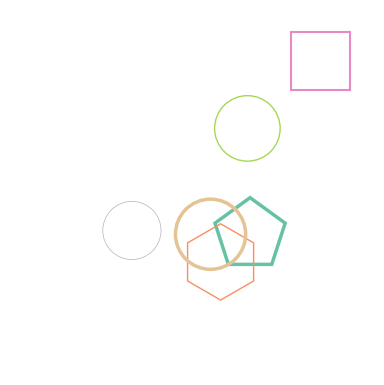[{"shape": "pentagon", "thickness": 2.5, "radius": 0.48, "center": [0.65, 0.391]}, {"shape": "hexagon", "thickness": 1, "radius": 0.5, "center": [0.573, 0.32]}, {"shape": "square", "thickness": 1.5, "radius": 0.38, "center": [0.832, 0.842]}, {"shape": "circle", "thickness": 1, "radius": 0.43, "center": [0.643, 0.666]}, {"shape": "circle", "thickness": 2.5, "radius": 0.46, "center": [0.547, 0.392]}, {"shape": "circle", "thickness": 0.5, "radius": 0.38, "center": [0.343, 0.401]}]